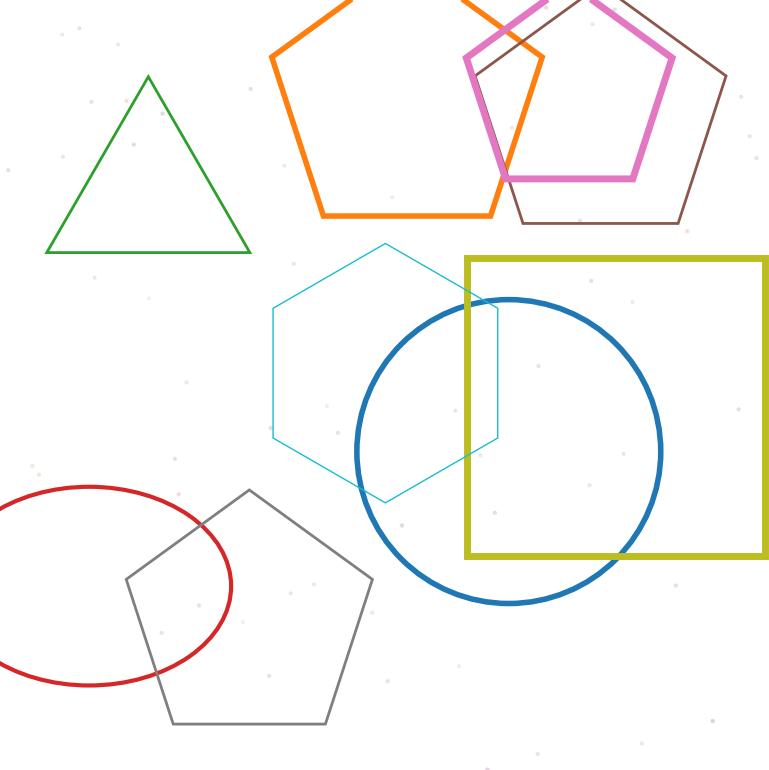[{"shape": "circle", "thickness": 2, "radius": 0.99, "center": [0.661, 0.414]}, {"shape": "pentagon", "thickness": 2, "radius": 0.92, "center": [0.529, 0.869]}, {"shape": "triangle", "thickness": 1, "radius": 0.76, "center": [0.193, 0.748]}, {"shape": "oval", "thickness": 1.5, "radius": 0.92, "center": [0.116, 0.239]}, {"shape": "pentagon", "thickness": 1, "radius": 0.86, "center": [0.78, 0.848]}, {"shape": "pentagon", "thickness": 2.5, "radius": 0.7, "center": [0.739, 0.881]}, {"shape": "pentagon", "thickness": 1, "radius": 0.84, "center": [0.324, 0.196]}, {"shape": "square", "thickness": 2.5, "radius": 0.97, "center": [0.8, 0.472]}, {"shape": "hexagon", "thickness": 0.5, "radius": 0.84, "center": [0.501, 0.515]}]